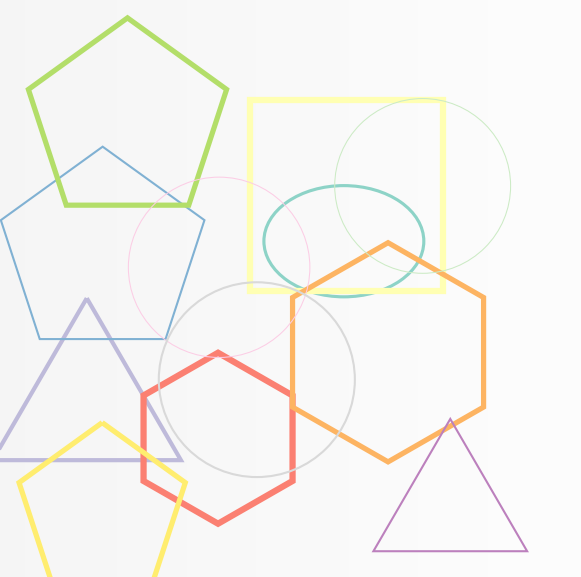[{"shape": "oval", "thickness": 1.5, "radius": 0.69, "center": [0.592, 0.581]}, {"shape": "square", "thickness": 3, "radius": 0.83, "center": [0.596, 0.661]}, {"shape": "triangle", "thickness": 2, "radius": 0.93, "center": [0.149, 0.296]}, {"shape": "hexagon", "thickness": 3, "radius": 0.74, "center": [0.375, 0.24]}, {"shape": "pentagon", "thickness": 1, "radius": 0.92, "center": [0.177, 0.561]}, {"shape": "hexagon", "thickness": 2.5, "radius": 0.95, "center": [0.668, 0.389]}, {"shape": "pentagon", "thickness": 2.5, "radius": 0.9, "center": [0.219, 0.789]}, {"shape": "circle", "thickness": 0.5, "radius": 0.78, "center": [0.377, 0.536]}, {"shape": "circle", "thickness": 1, "radius": 0.84, "center": [0.442, 0.342]}, {"shape": "triangle", "thickness": 1, "radius": 0.76, "center": [0.775, 0.121]}, {"shape": "circle", "thickness": 0.5, "radius": 0.76, "center": [0.727, 0.677]}, {"shape": "pentagon", "thickness": 2.5, "radius": 0.75, "center": [0.176, 0.117]}]